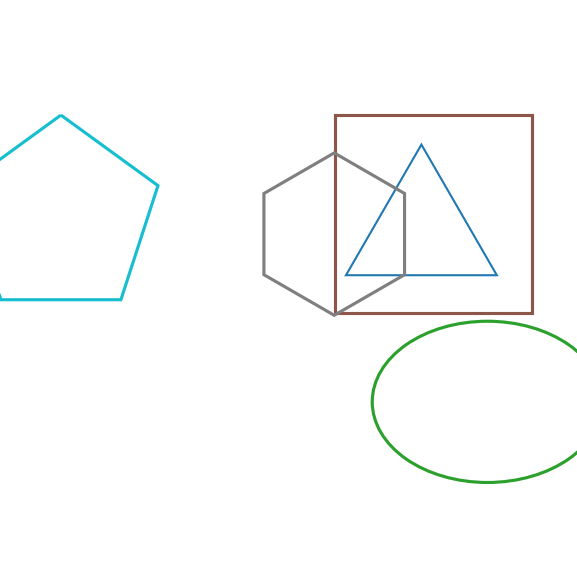[{"shape": "triangle", "thickness": 1, "radius": 0.75, "center": [0.73, 0.598]}, {"shape": "oval", "thickness": 1.5, "radius": 1.0, "center": [0.844, 0.303]}, {"shape": "square", "thickness": 1.5, "radius": 0.85, "center": [0.751, 0.629]}, {"shape": "hexagon", "thickness": 1.5, "radius": 0.7, "center": [0.579, 0.594]}, {"shape": "pentagon", "thickness": 1.5, "radius": 0.88, "center": [0.105, 0.623]}]